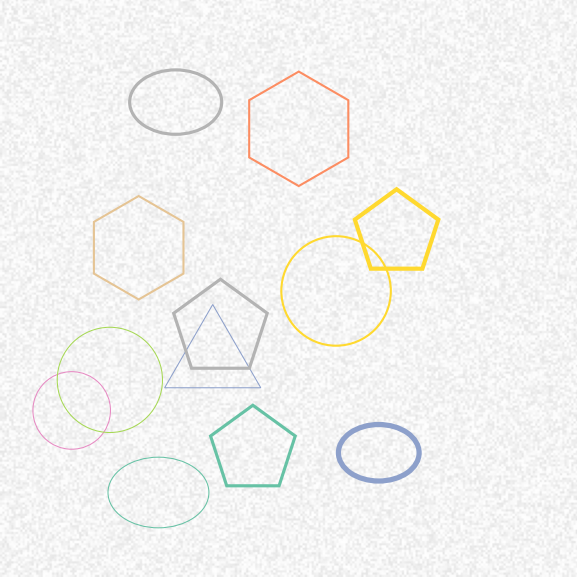[{"shape": "oval", "thickness": 0.5, "radius": 0.44, "center": [0.274, 0.146]}, {"shape": "pentagon", "thickness": 1.5, "radius": 0.39, "center": [0.438, 0.22]}, {"shape": "hexagon", "thickness": 1, "radius": 0.5, "center": [0.517, 0.776]}, {"shape": "triangle", "thickness": 0.5, "radius": 0.48, "center": [0.368, 0.376]}, {"shape": "oval", "thickness": 2.5, "radius": 0.35, "center": [0.656, 0.215]}, {"shape": "circle", "thickness": 0.5, "radius": 0.34, "center": [0.124, 0.288]}, {"shape": "circle", "thickness": 0.5, "radius": 0.46, "center": [0.19, 0.341]}, {"shape": "circle", "thickness": 1, "radius": 0.47, "center": [0.582, 0.495]}, {"shape": "pentagon", "thickness": 2, "radius": 0.38, "center": [0.687, 0.595]}, {"shape": "hexagon", "thickness": 1, "radius": 0.45, "center": [0.24, 0.57]}, {"shape": "oval", "thickness": 1.5, "radius": 0.4, "center": [0.304, 0.822]}, {"shape": "pentagon", "thickness": 1.5, "radius": 0.43, "center": [0.382, 0.43]}]